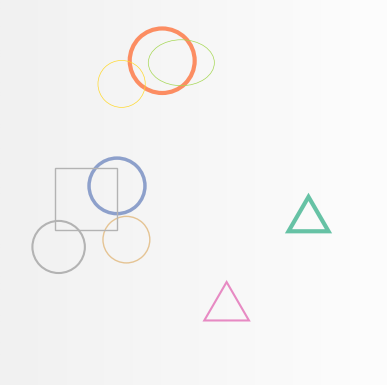[{"shape": "triangle", "thickness": 3, "radius": 0.3, "center": [0.796, 0.429]}, {"shape": "circle", "thickness": 3, "radius": 0.42, "center": [0.419, 0.842]}, {"shape": "circle", "thickness": 2.5, "radius": 0.36, "center": [0.302, 0.517]}, {"shape": "triangle", "thickness": 1.5, "radius": 0.33, "center": [0.585, 0.201]}, {"shape": "oval", "thickness": 0.5, "radius": 0.43, "center": [0.468, 0.837]}, {"shape": "circle", "thickness": 0.5, "radius": 0.3, "center": [0.314, 0.782]}, {"shape": "circle", "thickness": 1, "radius": 0.3, "center": [0.326, 0.378]}, {"shape": "circle", "thickness": 1.5, "radius": 0.34, "center": [0.151, 0.359]}, {"shape": "square", "thickness": 1, "radius": 0.4, "center": [0.222, 0.483]}]